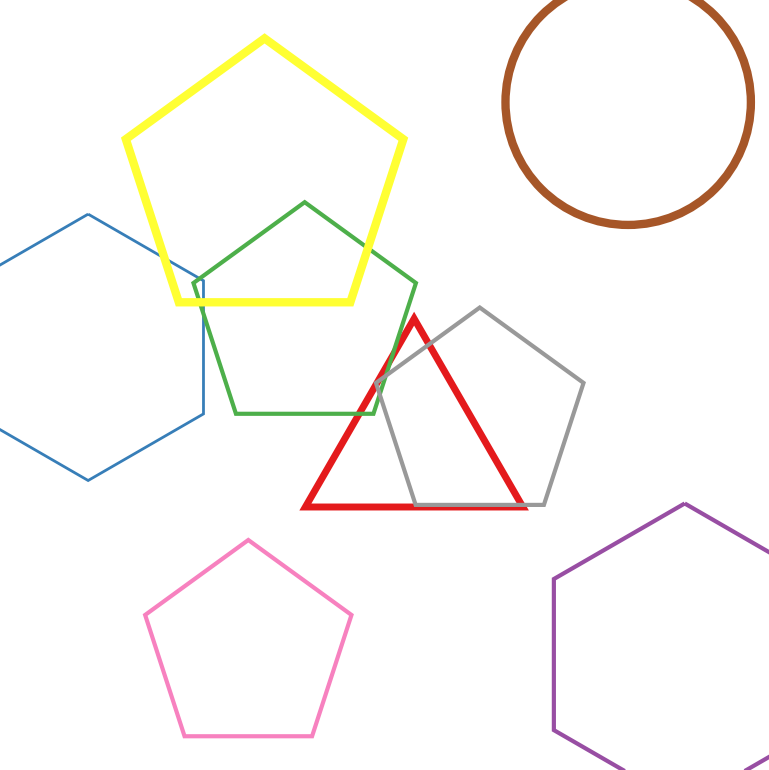[{"shape": "triangle", "thickness": 2.5, "radius": 0.82, "center": [0.538, 0.423]}, {"shape": "hexagon", "thickness": 1, "radius": 0.86, "center": [0.114, 0.549]}, {"shape": "pentagon", "thickness": 1.5, "radius": 0.76, "center": [0.396, 0.586]}, {"shape": "hexagon", "thickness": 1.5, "radius": 0.98, "center": [0.889, 0.15]}, {"shape": "pentagon", "thickness": 3, "radius": 0.95, "center": [0.344, 0.761]}, {"shape": "circle", "thickness": 3, "radius": 0.8, "center": [0.816, 0.867]}, {"shape": "pentagon", "thickness": 1.5, "radius": 0.7, "center": [0.322, 0.158]}, {"shape": "pentagon", "thickness": 1.5, "radius": 0.71, "center": [0.623, 0.459]}]